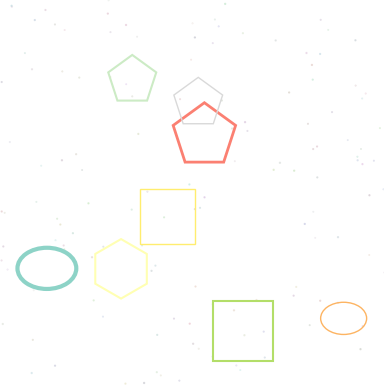[{"shape": "oval", "thickness": 3, "radius": 0.38, "center": [0.122, 0.303]}, {"shape": "hexagon", "thickness": 1.5, "radius": 0.39, "center": [0.314, 0.302]}, {"shape": "pentagon", "thickness": 2, "radius": 0.43, "center": [0.531, 0.648]}, {"shape": "oval", "thickness": 1, "radius": 0.3, "center": [0.893, 0.173]}, {"shape": "square", "thickness": 1.5, "radius": 0.39, "center": [0.631, 0.14]}, {"shape": "pentagon", "thickness": 1, "radius": 0.33, "center": [0.515, 0.732]}, {"shape": "pentagon", "thickness": 1.5, "radius": 0.33, "center": [0.344, 0.792]}, {"shape": "square", "thickness": 1, "radius": 0.36, "center": [0.436, 0.438]}]